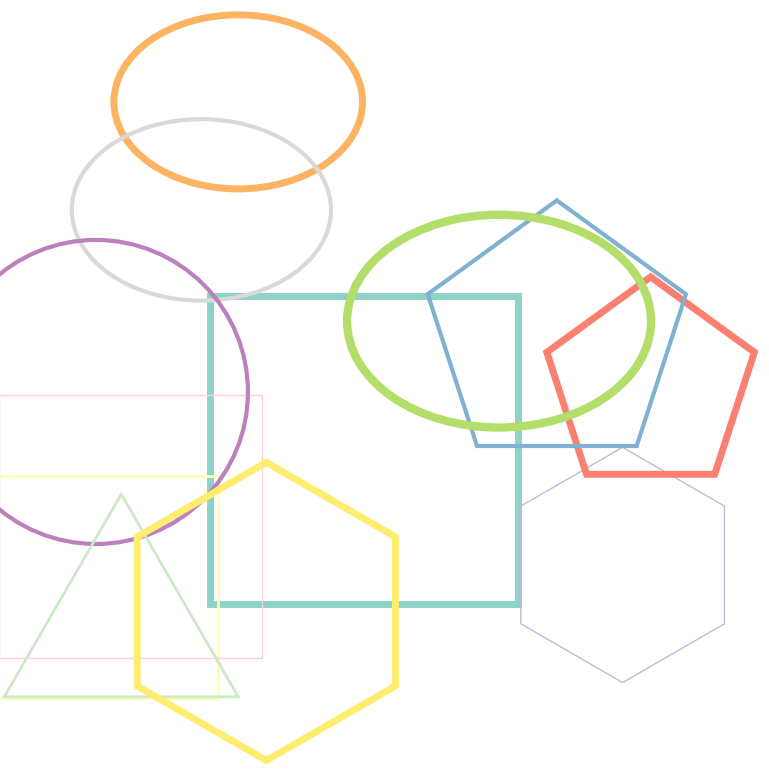[{"shape": "square", "thickness": 2.5, "radius": 1.0, "center": [0.472, 0.415]}, {"shape": "square", "thickness": 1, "radius": 0.72, "center": [0.138, 0.238]}, {"shape": "hexagon", "thickness": 0.5, "radius": 0.76, "center": [0.809, 0.266]}, {"shape": "pentagon", "thickness": 2.5, "radius": 0.71, "center": [0.845, 0.499]}, {"shape": "pentagon", "thickness": 1.5, "radius": 0.88, "center": [0.723, 0.563]}, {"shape": "oval", "thickness": 2.5, "radius": 0.81, "center": [0.309, 0.868]}, {"shape": "oval", "thickness": 3, "radius": 0.99, "center": [0.648, 0.583]}, {"shape": "square", "thickness": 0.5, "radius": 0.85, "center": [0.17, 0.316]}, {"shape": "oval", "thickness": 1.5, "radius": 0.84, "center": [0.262, 0.727]}, {"shape": "circle", "thickness": 1.5, "radius": 0.99, "center": [0.125, 0.491]}, {"shape": "triangle", "thickness": 1, "radius": 0.88, "center": [0.157, 0.183]}, {"shape": "hexagon", "thickness": 2.5, "radius": 0.97, "center": [0.346, 0.206]}]